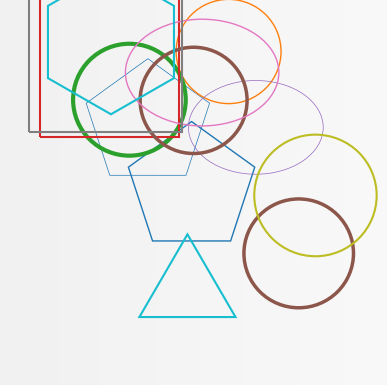[{"shape": "pentagon", "thickness": 0.5, "radius": 0.84, "center": [0.382, 0.68]}, {"shape": "pentagon", "thickness": 1, "radius": 0.86, "center": [0.494, 0.513]}, {"shape": "circle", "thickness": 1, "radius": 0.68, "center": [0.59, 0.866]}, {"shape": "circle", "thickness": 3, "radius": 0.73, "center": [0.334, 0.741]}, {"shape": "square", "thickness": 1.5, "radius": 0.9, "center": [0.283, 0.823]}, {"shape": "oval", "thickness": 0.5, "radius": 0.87, "center": [0.66, 0.669]}, {"shape": "circle", "thickness": 2.5, "radius": 0.71, "center": [0.771, 0.342]}, {"shape": "circle", "thickness": 2.5, "radius": 0.69, "center": [0.5, 0.739]}, {"shape": "oval", "thickness": 1, "radius": 0.99, "center": [0.522, 0.811]}, {"shape": "square", "thickness": 1.5, "radius": 0.99, "center": [0.272, 0.855]}, {"shape": "circle", "thickness": 1.5, "radius": 0.79, "center": [0.814, 0.492]}, {"shape": "triangle", "thickness": 1.5, "radius": 0.72, "center": [0.484, 0.248]}, {"shape": "hexagon", "thickness": 1.5, "radius": 0.94, "center": [0.286, 0.891]}]